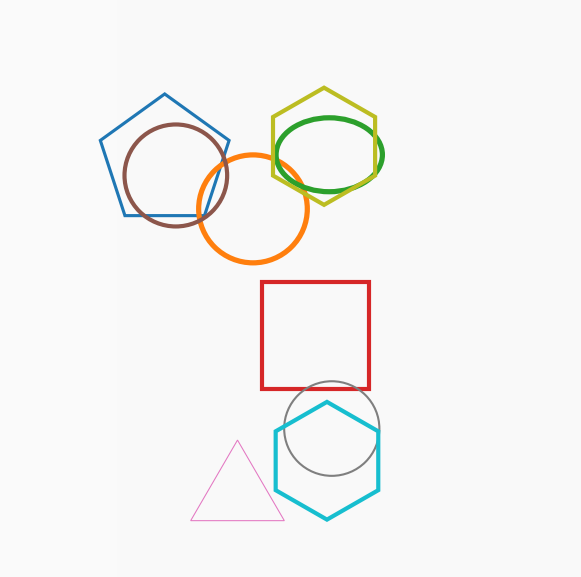[{"shape": "pentagon", "thickness": 1.5, "radius": 0.58, "center": [0.283, 0.72]}, {"shape": "circle", "thickness": 2.5, "radius": 0.47, "center": [0.435, 0.637]}, {"shape": "oval", "thickness": 2.5, "radius": 0.46, "center": [0.566, 0.731]}, {"shape": "square", "thickness": 2, "radius": 0.46, "center": [0.543, 0.418]}, {"shape": "circle", "thickness": 2, "radius": 0.44, "center": [0.303, 0.695]}, {"shape": "triangle", "thickness": 0.5, "radius": 0.47, "center": [0.409, 0.144]}, {"shape": "circle", "thickness": 1, "radius": 0.41, "center": [0.571, 0.257]}, {"shape": "hexagon", "thickness": 2, "radius": 0.51, "center": [0.558, 0.746]}, {"shape": "hexagon", "thickness": 2, "radius": 0.51, "center": [0.563, 0.201]}]